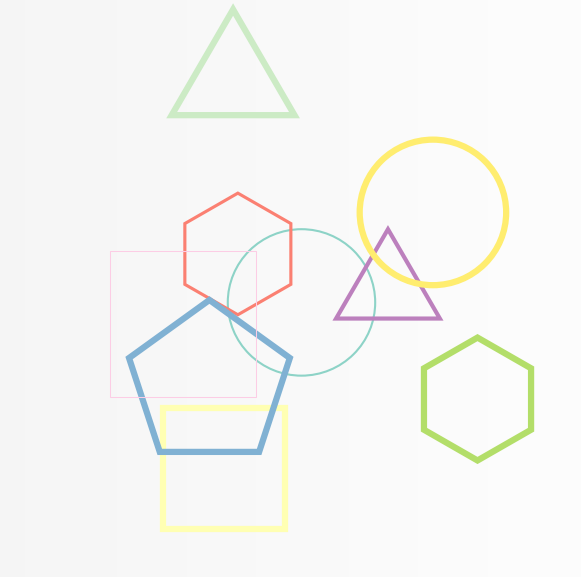[{"shape": "circle", "thickness": 1, "radius": 0.63, "center": [0.519, 0.475]}, {"shape": "square", "thickness": 3, "radius": 0.53, "center": [0.386, 0.188]}, {"shape": "hexagon", "thickness": 1.5, "radius": 0.53, "center": [0.409, 0.559]}, {"shape": "pentagon", "thickness": 3, "radius": 0.73, "center": [0.36, 0.334]}, {"shape": "hexagon", "thickness": 3, "radius": 0.53, "center": [0.822, 0.308]}, {"shape": "square", "thickness": 0.5, "radius": 0.63, "center": [0.315, 0.438]}, {"shape": "triangle", "thickness": 2, "radius": 0.52, "center": [0.667, 0.499]}, {"shape": "triangle", "thickness": 3, "radius": 0.61, "center": [0.401, 0.861]}, {"shape": "circle", "thickness": 3, "radius": 0.63, "center": [0.745, 0.631]}]